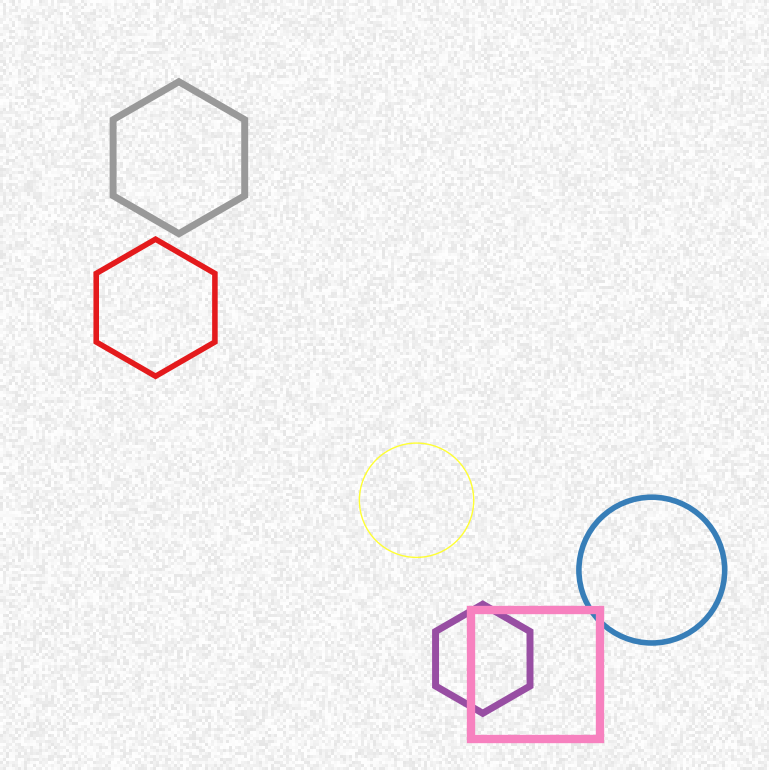[{"shape": "hexagon", "thickness": 2, "radius": 0.44, "center": [0.202, 0.6]}, {"shape": "circle", "thickness": 2, "radius": 0.47, "center": [0.846, 0.26]}, {"shape": "hexagon", "thickness": 2.5, "radius": 0.35, "center": [0.627, 0.144]}, {"shape": "circle", "thickness": 0.5, "radius": 0.37, "center": [0.541, 0.35]}, {"shape": "square", "thickness": 3, "radius": 0.42, "center": [0.696, 0.124]}, {"shape": "hexagon", "thickness": 2.5, "radius": 0.49, "center": [0.232, 0.795]}]